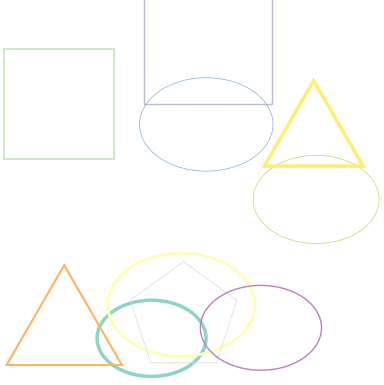[{"shape": "oval", "thickness": 2.5, "radius": 0.71, "center": [0.394, 0.121]}, {"shape": "oval", "thickness": 2, "radius": 0.95, "center": [0.471, 0.209]}, {"shape": "square", "thickness": 1, "radius": 0.83, "center": [0.54, 0.896]}, {"shape": "oval", "thickness": 0.5, "radius": 0.87, "center": [0.536, 0.677]}, {"shape": "triangle", "thickness": 1.5, "radius": 0.86, "center": [0.167, 0.138]}, {"shape": "oval", "thickness": 0.5, "radius": 0.82, "center": [0.821, 0.482]}, {"shape": "pentagon", "thickness": 0.5, "radius": 0.73, "center": [0.477, 0.175]}, {"shape": "oval", "thickness": 1, "radius": 0.79, "center": [0.678, 0.149]}, {"shape": "square", "thickness": 1.5, "radius": 0.71, "center": [0.154, 0.731]}, {"shape": "triangle", "thickness": 2.5, "radius": 0.74, "center": [0.815, 0.643]}]